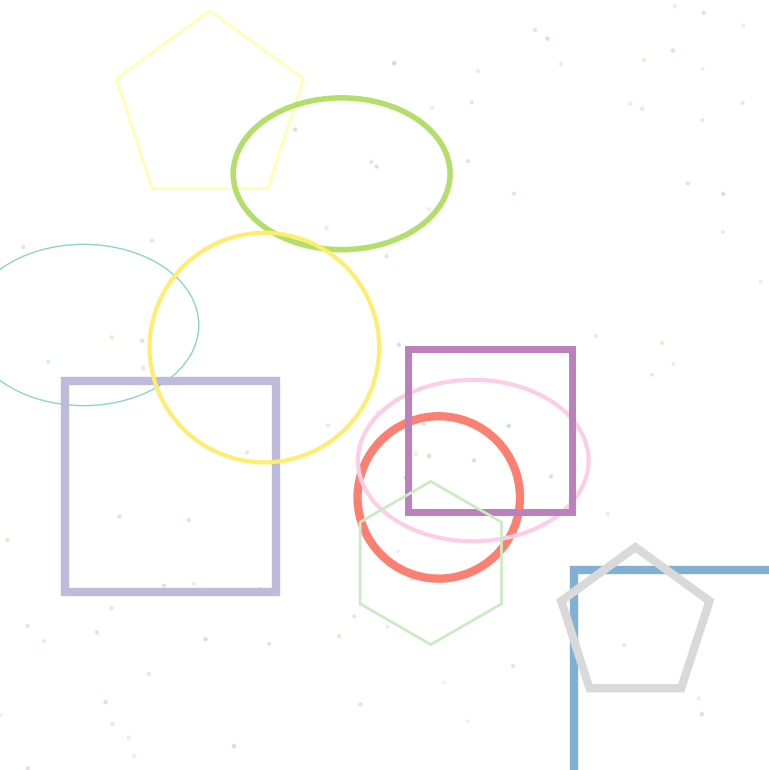[{"shape": "oval", "thickness": 0.5, "radius": 0.75, "center": [0.109, 0.578]}, {"shape": "pentagon", "thickness": 1, "radius": 0.64, "center": [0.273, 0.858]}, {"shape": "square", "thickness": 3, "radius": 0.69, "center": [0.222, 0.369]}, {"shape": "circle", "thickness": 3, "radius": 0.53, "center": [0.57, 0.354]}, {"shape": "square", "thickness": 3, "radius": 0.72, "center": [0.889, 0.116]}, {"shape": "oval", "thickness": 2, "radius": 0.7, "center": [0.444, 0.774]}, {"shape": "oval", "thickness": 1.5, "radius": 0.75, "center": [0.615, 0.402]}, {"shape": "pentagon", "thickness": 3, "radius": 0.51, "center": [0.825, 0.188]}, {"shape": "square", "thickness": 2.5, "radius": 0.53, "center": [0.636, 0.441]}, {"shape": "hexagon", "thickness": 1, "radius": 0.53, "center": [0.559, 0.269]}, {"shape": "circle", "thickness": 1.5, "radius": 0.75, "center": [0.343, 0.549]}]